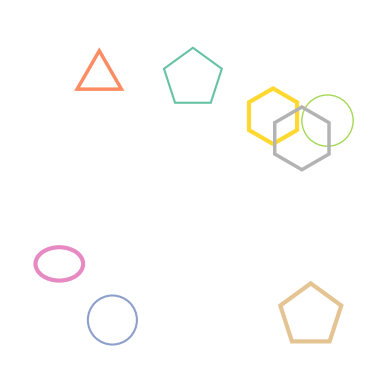[{"shape": "pentagon", "thickness": 1.5, "radius": 0.39, "center": [0.501, 0.797]}, {"shape": "triangle", "thickness": 2.5, "radius": 0.33, "center": [0.258, 0.802]}, {"shape": "circle", "thickness": 1.5, "radius": 0.32, "center": [0.292, 0.169]}, {"shape": "oval", "thickness": 3, "radius": 0.31, "center": [0.154, 0.315]}, {"shape": "circle", "thickness": 1, "radius": 0.33, "center": [0.851, 0.687]}, {"shape": "hexagon", "thickness": 3, "radius": 0.36, "center": [0.709, 0.698]}, {"shape": "pentagon", "thickness": 3, "radius": 0.42, "center": [0.807, 0.181]}, {"shape": "hexagon", "thickness": 2.5, "radius": 0.41, "center": [0.784, 0.641]}]